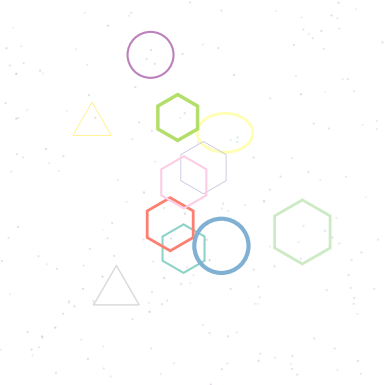[{"shape": "hexagon", "thickness": 1.5, "radius": 0.31, "center": [0.477, 0.354]}, {"shape": "oval", "thickness": 2, "radius": 0.36, "center": [0.584, 0.655]}, {"shape": "hexagon", "thickness": 0.5, "radius": 0.34, "center": [0.529, 0.565]}, {"shape": "hexagon", "thickness": 2, "radius": 0.34, "center": [0.442, 0.418]}, {"shape": "circle", "thickness": 3, "radius": 0.35, "center": [0.575, 0.361]}, {"shape": "hexagon", "thickness": 2.5, "radius": 0.3, "center": [0.462, 0.695]}, {"shape": "hexagon", "thickness": 1.5, "radius": 0.34, "center": [0.477, 0.526]}, {"shape": "triangle", "thickness": 1, "radius": 0.34, "center": [0.302, 0.242]}, {"shape": "circle", "thickness": 1.5, "radius": 0.3, "center": [0.391, 0.858]}, {"shape": "hexagon", "thickness": 2, "radius": 0.42, "center": [0.785, 0.398]}, {"shape": "triangle", "thickness": 0.5, "radius": 0.29, "center": [0.239, 0.677]}]